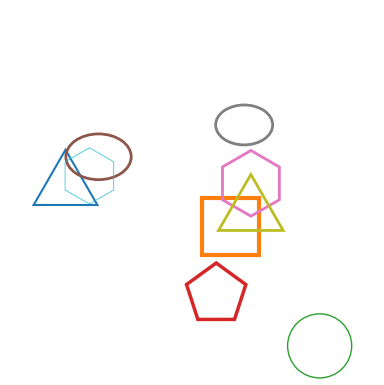[{"shape": "triangle", "thickness": 1.5, "radius": 0.48, "center": [0.17, 0.515]}, {"shape": "square", "thickness": 3, "radius": 0.37, "center": [0.598, 0.412]}, {"shape": "circle", "thickness": 1, "radius": 0.42, "center": [0.83, 0.102]}, {"shape": "pentagon", "thickness": 2.5, "radius": 0.41, "center": [0.562, 0.236]}, {"shape": "oval", "thickness": 2, "radius": 0.42, "center": [0.256, 0.593]}, {"shape": "hexagon", "thickness": 2, "radius": 0.43, "center": [0.652, 0.524]}, {"shape": "oval", "thickness": 2, "radius": 0.37, "center": [0.634, 0.675]}, {"shape": "triangle", "thickness": 2, "radius": 0.48, "center": [0.652, 0.45]}, {"shape": "hexagon", "thickness": 0.5, "radius": 0.36, "center": [0.232, 0.543]}]